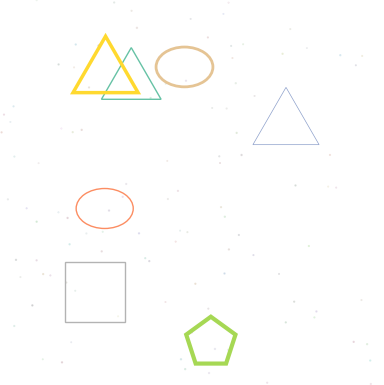[{"shape": "triangle", "thickness": 1, "radius": 0.45, "center": [0.341, 0.787]}, {"shape": "oval", "thickness": 1, "radius": 0.37, "center": [0.272, 0.458]}, {"shape": "triangle", "thickness": 0.5, "radius": 0.5, "center": [0.743, 0.674]}, {"shape": "pentagon", "thickness": 3, "radius": 0.34, "center": [0.548, 0.11]}, {"shape": "triangle", "thickness": 2.5, "radius": 0.49, "center": [0.274, 0.808]}, {"shape": "oval", "thickness": 2, "radius": 0.37, "center": [0.479, 0.826]}, {"shape": "square", "thickness": 1, "radius": 0.39, "center": [0.246, 0.241]}]